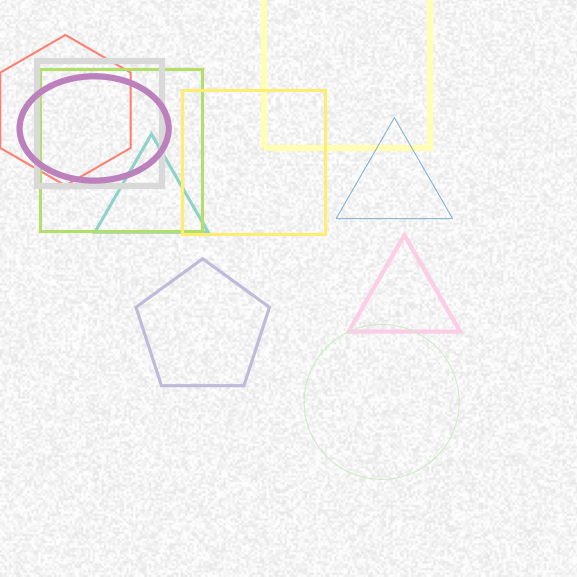[{"shape": "triangle", "thickness": 1.5, "radius": 0.57, "center": [0.262, 0.654]}, {"shape": "square", "thickness": 3, "radius": 0.72, "center": [0.6, 0.887]}, {"shape": "pentagon", "thickness": 1.5, "radius": 0.61, "center": [0.351, 0.43]}, {"shape": "hexagon", "thickness": 1, "radius": 0.65, "center": [0.113, 0.808]}, {"shape": "triangle", "thickness": 0.5, "radius": 0.58, "center": [0.683, 0.679]}, {"shape": "square", "thickness": 1.5, "radius": 0.7, "center": [0.21, 0.739]}, {"shape": "triangle", "thickness": 2, "radius": 0.56, "center": [0.7, 0.481]}, {"shape": "square", "thickness": 3, "radius": 0.54, "center": [0.172, 0.786]}, {"shape": "oval", "thickness": 3, "radius": 0.65, "center": [0.163, 0.777]}, {"shape": "circle", "thickness": 0.5, "radius": 0.67, "center": [0.661, 0.303]}, {"shape": "square", "thickness": 1.5, "radius": 0.62, "center": [0.439, 0.718]}]